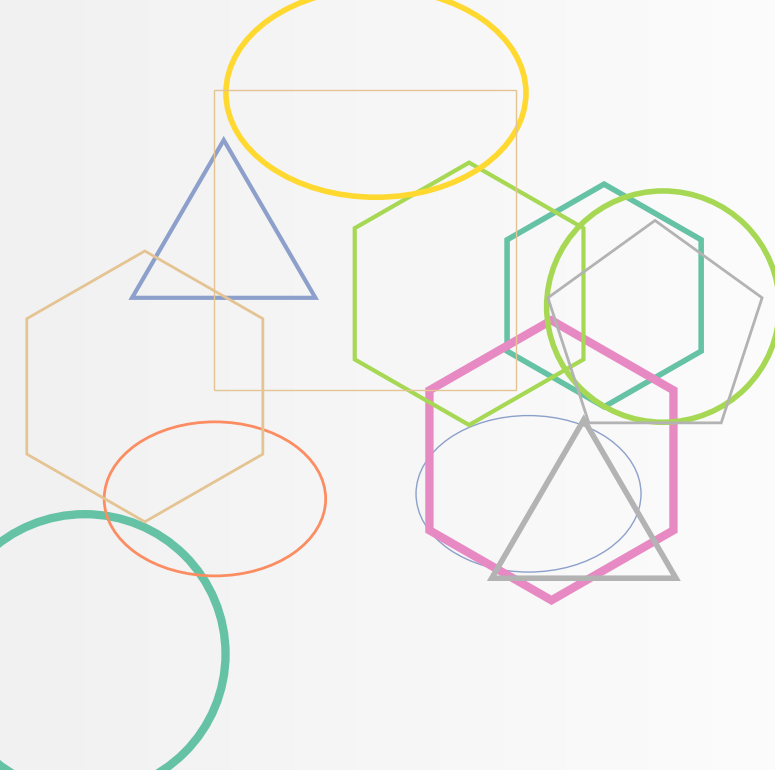[{"shape": "hexagon", "thickness": 2, "radius": 0.72, "center": [0.78, 0.616]}, {"shape": "circle", "thickness": 3, "radius": 0.91, "center": [0.11, 0.151]}, {"shape": "oval", "thickness": 1, "radius": 0.71, "center": [0.277, 0.352]}, {"shape": "triangle", "thickness": 1.5, "radius": 0.68, "center": [0.289, 0.682]}, {"shape": "oval", "thickness": 0.5, "radius": 0.73, "center": [0.682, 0.359]}, {"shape": "hexagon", "thickness": 3, "radius": 0.91, "center": [0.712, 0.402]}, {"shape": "hexagon", "thickness": 1.5, "radius": 0.85, "center": [0.605, 0.618]}, {"shape": "circle", "thickness": 2, "radius": 0.75, "center": [0.856, 0.602]}, {"shape": "oval", "thickness": 2, "radius": 0.97, "center": [0.485, 0.879]}, {"shape": "hexagon", "thickness": 1, "radius": 0.88, "center": [0.187, 0.498]}, {"shape": "square", "thickness": 0.5, "radius": 0.97, "center": [0.471, 0.688]}, {"shape": "pentagon", "thickness": 1, "radius": 0.73, "center": [0.845, 0.568]}, {"shape": "triangle", "thickness": 2, "radius": 0.69, "center": [0.753, 0.318]}]